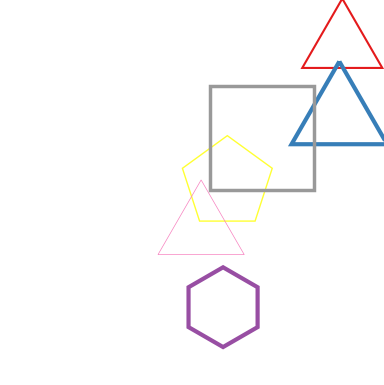[{"shape": "triangle", "thickness": 1.5, "radius": 0.6, "center": [0.889, 0.884]}, {"shape": "triangle", "thickness": 3, "radius": 0.72, "center": [0.881, 0.697]}, {"shape": "hexagon", "thickness": 3, "radius": 0.52, "center": [0.579, 0.202]}, {"shape": "pentagon", "thickness": 1, "radius": 0.61, "center": [0.59, 0.525]}, {"shape": "triangle", "thickness": 0.5, "radius": 0.65, "center": [0.522, 0.403]}, {"shape": "square", "thickness": 2.5, "radius": 0.68, "center": [0.68, 0.643]}]